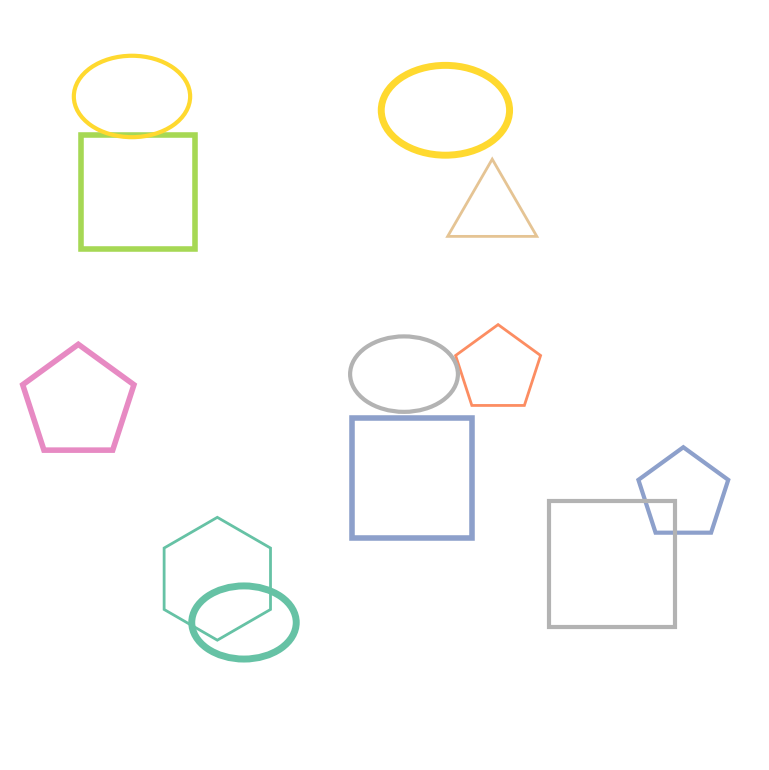[{"shape": "oval", "thickness": 2.5, "radius": 0.34, "center": [0.317, 0.192]}, {"shape": "hexagon", "thickness": 1, "radius": 0.4, "center": [0.282, 0.248]}, {"shape": "pentagon", "thickness": 1, "radius": 0.29, "center": [0.647, 0.52]}, {"shape": "pentagon", "thickness": 1.5, "radius": 0.31, "center": [0.887, 0.358]}, {"shape": "square", "thickness": 2, "radius": 0.39, "center": [0.535, 0.379]}, {"shape": "pentagon", "thickness": 2, "radius": 0.38, "center": [0.102, 0.477]}, {"shape": "square", "thickness": 2, "radius": 0.37, "center": [0.179, 0.751]}, {"shape": "oval", "thickness": 2.5, "radius": 0.42, "center": [0.578, 0.857]}, {"shape": "oval", "thickness": 1.5, "radius": 0.38, "center": [0.171, 0.875]}, {"shape": "triangle", "thickness": 1, "radius": 0.33, "center": [0.639, 0.726]}, {"shape": "oval", "thickness": 1.5, "radius": 0.35, "center": [0.525, 0.514]}, {"shape": "square", "thickness": 1.5, "radius": 0.41, "center": [0.795, 0.268]}]